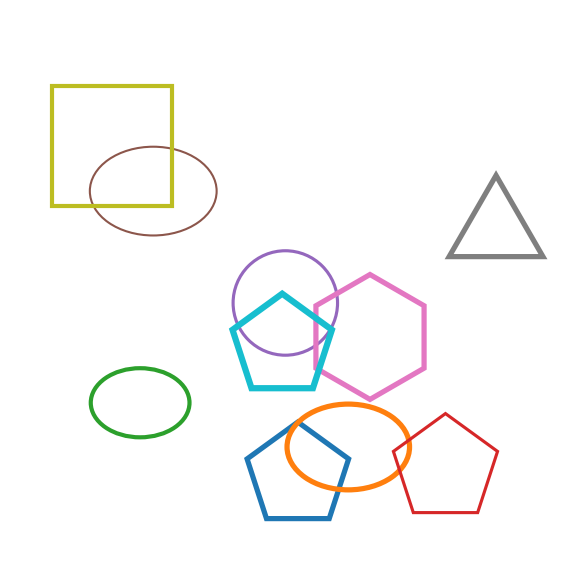[{"shape": "pentagon", "thickness": 2.5, "radius": 0.46, "center": [0.516, 0.176]}, {"shape": "oval", "thickness": 2.5, "radius": 0.53, "center": [0.603, 0.225]}, {"shape": "oval", "thickness": 2, "radius": 0.43, "center": [0.243, 0.302]}, {"shape": "pentagon", "thickness": 1.5, "radius": 0.47, "center": [0.771, 0.188]}, {"shape": "circle", "thickness": 1.5, "radius": 0.45, "center": [0.494, 0.474]}, {"shape": "oval", "thickness": 1, "radius": 0.55, "center": [0.265, 0.668]}, {"shape": "hexagon", "thickness": 2.5, "radius": 0.54, "center": [0.641, 0.416]}, {"shape": "triangle", "thickness": 2.5, "radius": 0.47, "center": [0.859, 0.602]}, {"shape": "square", "thickness": 2, "radius": 0.52, "center": [0.194, 0.746]}, {"shape": "pentagon", "thickness": 3, "radius": 0.45, "center": [0.489, 0.4]}]